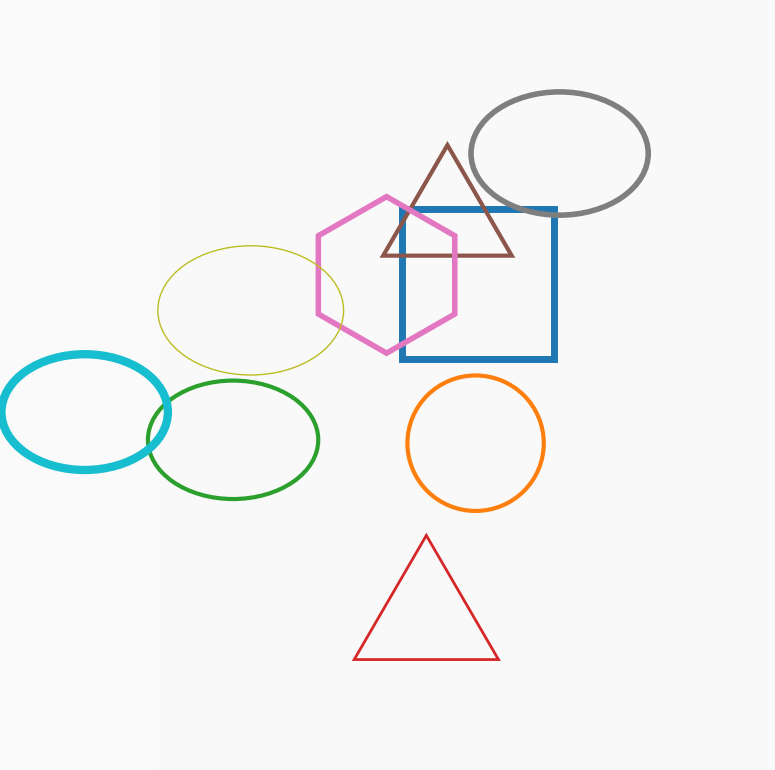[{"shape": "square", "thickness": 2.5, "radius": 0.49, "center": [0.617, 0.631]}, {"shape": "circle", "thickness": 1.5, "radius": 0.44, "center": [0.614, 0.424]}, {"shape": "oval", "thickness": 1.5, "radius": 0.55, "center": [0.301, 0.429]}, {"shape": "triangle", "thickness": 1, "radius": 0.54, "center": [0.55, 0.197]}, {"shape": "triangle", "thickness": 1.5, "radius": 0.48, "center": [0.577, 0.716]}, {"shape": "hexagon", "thickness": 2, "radius": 0.51, "center": [0.499, 0.643]}, {"shape": "oval", "thickness": 2, "radius": 0.57, "center": [0.722, 0.801]}, {"shape": "oval", "thickness": 0.5, "radius": 0.6, "center": [0.323, 0.597]}, {"shape": "oval", "thickness": 3, "radius": 0.54, "center": [0.109, 0.465]}]